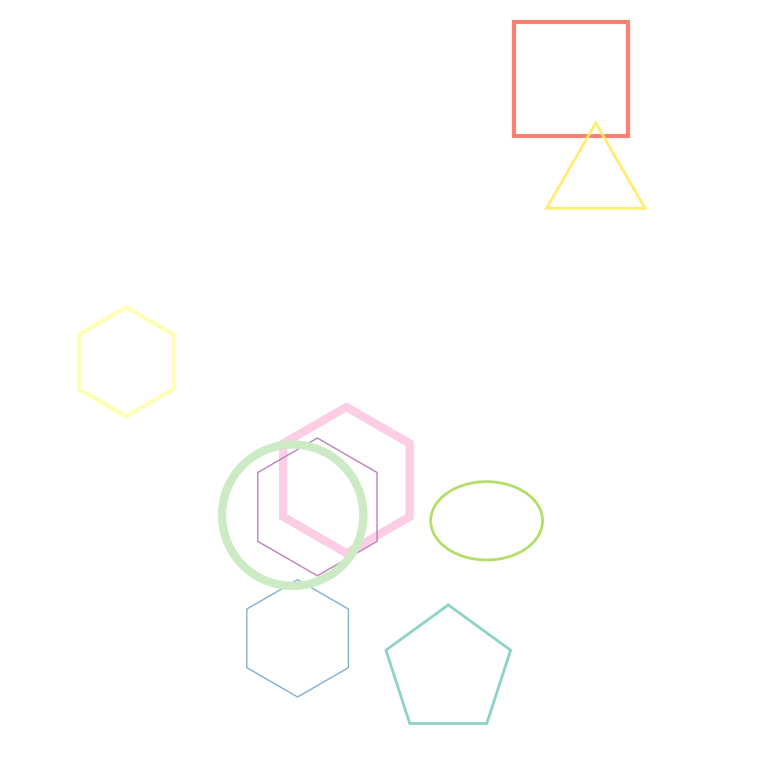[{"shape": "pentagon", "thickness": 1, "radius": 0.43, "center": [0.582, 0.129]}, {"shape": "hexagon", "thickness": 1.5, "radius": 0.35, "center": [0.164, 0.53]}, {"shape": "square", "thickness": 1.5, "radius": 0.37, "center": [0.742, 0.897]}, {"shape": "hexagon", "thickness": 0.5, "radius": 0.38, "center": [0.387, 0.171]}, {"shape": "oval", "thickness": 1, "radius": 0.36, "center": [0.632, 0.324]}, {"shape": "hexagon", "thickness": 3, "radius": 0.47, "center": [0.45, 0.376]}, {"shape": "hexagon", "thickness": 0.5, "radius": 0.45, "center": [0.412, 0.342]}, {"shape": "circle", "thickness": 3, "radius": 0.46, "center": [0.38, 0.331]}, {"shape": "triangle", "thickness": 1, "radius": 0.37, "center": [0.774, 0.766]}]